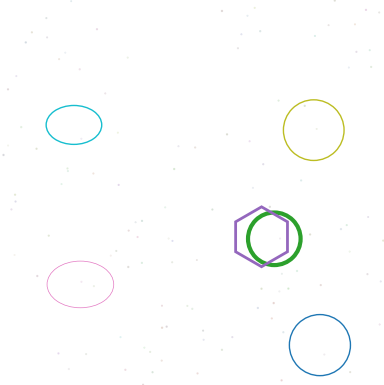[{"shape": "circle", "thickness": 1, "radius": 0.4, "center": [0.831, 0.104]}, {"shape": "circle", "thickness": 3, "radius": 0.34, "center": [0.712, 0.38]}, {"shape": "hexagon", "thickness": 2, "radius": 0.39, "center": [0.679, 0.385]}, {"shape": "oval", "thickness": 0.5, "radius": 0.43, "center": [0.209, 0.261]}, {"shape": "circle", "thickness": 1, "radius": 0.39, "center": [0.815, 0.662]}, {"shape": "oval", "thickness": 1, "radius": 0.36, "center": [0.192, 0.676]}]